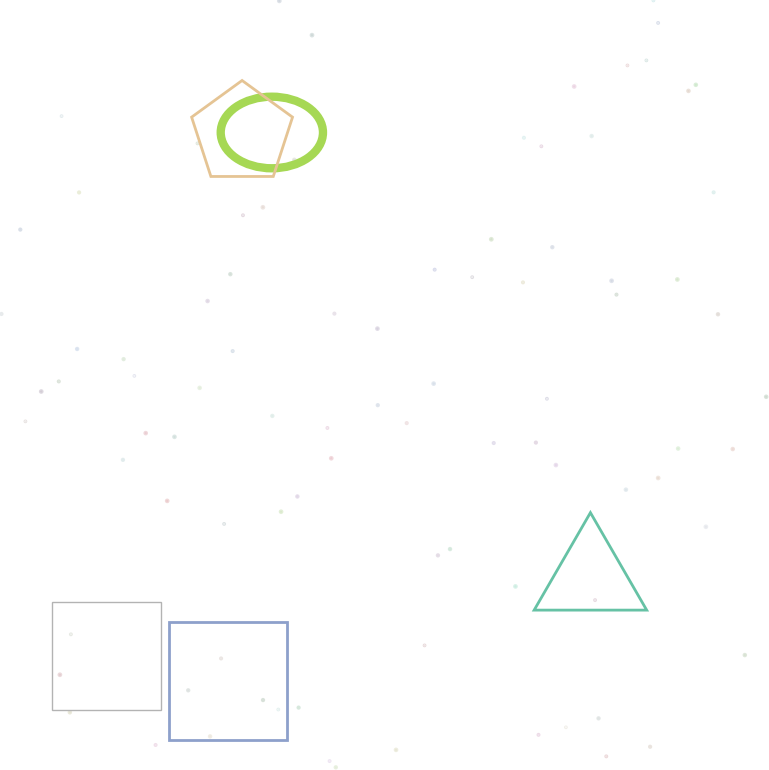[{"shape": "triangle", "thickness": 1, "radius": 0.42, "center": [0.767, 0.25]}, {"shape": "square", "thickness": 1, "radius": 0.38, "center": [0.296, 0.116]}, {"shape": "oval", "thickness": 3, "radius": 0.33, "center": [0.353, 0.828]}, {"shape": "pentagon", "thickness": 1, "radius": 0.34, "center": [0.314, 0.827]}, {"shape": "square", "thickness": 0.5, "radius": 0.35, "center": [0.138, 0.148]}]